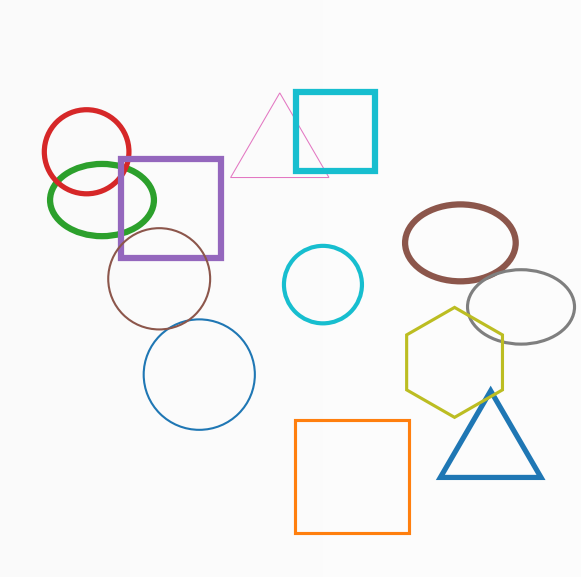[{"shape": "triangle", "thickness": 2.5, "radius": 0.5, "center": [0.844, 0.222]}, {"shape": "circle", "thickness": 1, "radius": 0.48, "center": [0.343, 0.35]}, {"shape": "square", "thickness": 1.5, "radius": 0.49, "center": [0.606, 0.174]}, {"shape": "oval", "thickness": 3, "radius": 0.45, "center": [0.175, 0.653]}, {"shape": "circle", "thickness": 2.5, "radius": 0.36, "center": [0.149, 0.736]}, {"shape": "square", "thickness": 3, "radius": 0.43, "center": [0.294, 0.638]}, {"shape": "oval", "thickness": 3, "radius": 0.48, "center": [0.792, 0.579]}, {"shape": "circle", "thickness": 1, "radius": 0.44, "center": [0.274, 0.516]}, {"shape": "triangle", "thickness": 0.5, "radius": 0.49, "center": [0.481, 0.741]}, {"shape": "oval", "thickness": 1.5, "radius": 0.46, "center": [0.896, 0.468]}, {"shape": "hexagon", "thickness": 1.5, "radius": 0.48, "center": [0.782, 0.372]}, {"shape": "square", "thickness": 3, "radius": 0.34, "center": [0.577, 0.771]}, {"shape": "circle", "thickness": 2, "radius": 0.34, "center": [0.556, 0.506]}]